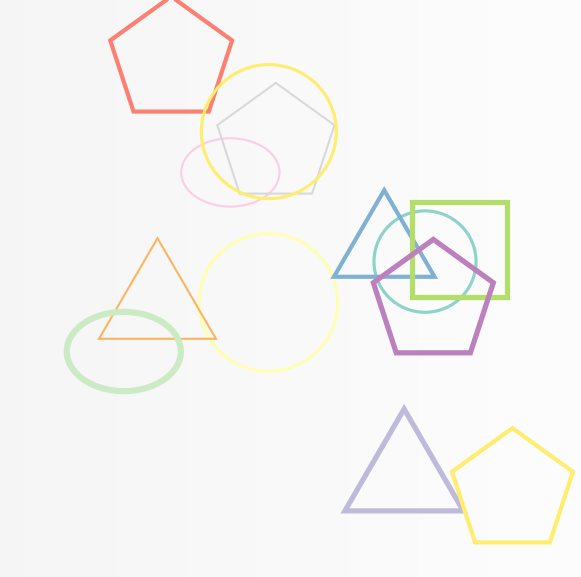[{"shape": "circle", "thickness": 1.5, "radius": 0.44, "center": [0.731, 0.546]}, {"shape": "circle", "thickness": 1.5, "radius": 0.6, "center": [0.462, 0.475]}, {"shape": "triangle", "thickness": 2.5, "radius": 0.59, "center": [0.695, 0.173]}, {"shape": "pentagon", "thickness": 2, "radius": 0.55, "center": [0.294, 0.895]}, {"shape": "triangle", "thickness": 2, "radius": 0.5, "center": [0.661, 0.57]}, {"shape": "triangle", "thickness": 1, "radius": 0.58, "center": [0.271, 0.471]}, {"shape": "square", "thickness": 2.5, "radius": 0.41, "center": [0.791, 0.567]}, {"shape": "oval", "thickness": 1, "radius": 0.42, "center": [0.396, 0.701]}, {"shape": "pentagon", "thickness": 1, "radius": 0.53, "center": [0.475, 0.75]}, {"shape": "pentagon", "thickness": 2.5, "radius": 0.54, "center": [0.745, 0.476]}, {"shape": "oval", "thickness": 3, "radius": 0.49, "center": [0.213, 0.391]}, {"shape": "circle", "thickness": 1.5, "radius": 0.58, "center": [0.462, 0.771]}, {"shape": "pentagon", "thickness": 2, "radius": 0.55, "center": [0.882, 0.148]}]